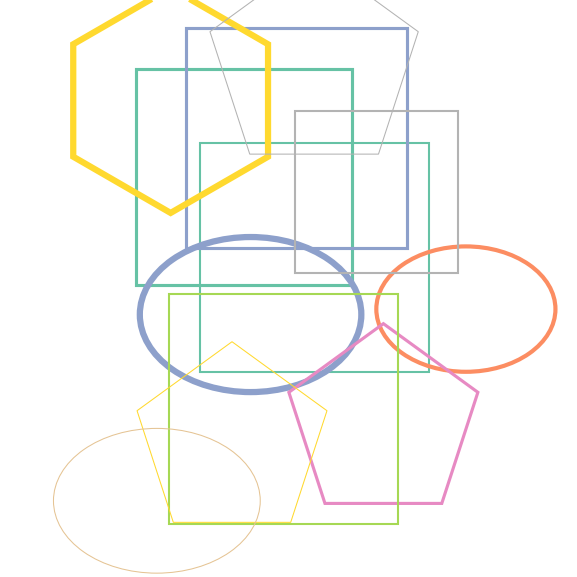[{"shape": "square", "thickness": 1, "radius": 0.99, "center": [0.544, 0.554]}, {"shape": "square", "thickness": 1.5, "radius": 0.93, "center": [0.422, 0.693]}, {"shape": "oval", "thickness": 2, "radius": 0.78, "center": [0.807, 0.464]}, {"shape": "oval", "thickness": 3, "radius": 0.96, "center": [0.434, 0.454]}, {"shape": "square", "thickness": 1.5, "radius": 0.95, "center": [0.513, 0.76]}, {"shape": "pentagon", "thickness": 1.5, "radius": 0.86, "center": [0.664, 0.267]}, {"shape": "square", "thickness": 1, "radius": 0.99, "center": [0.491, 0.29]}, {"shape": "hexagon", "thickness": 3, "radius": 0.97, "center": [0.295, 0.825]}, {"shape": "pentagon", "thickness": 0.5, "radius": 0.86, "center": [0.402, 0.235]}, {"shape": "oval", "thickness": 0.5, "radius": 0.9, "center": [0.272, 0.132]}, {"shape": "pentagon", "thickness": 0.5, "radius": 0.95, "center": [0.544, 0.886]}, {"shape": "square", "thickness": 1, "radius": 0.7, "center": [0.652, 0.667]}]